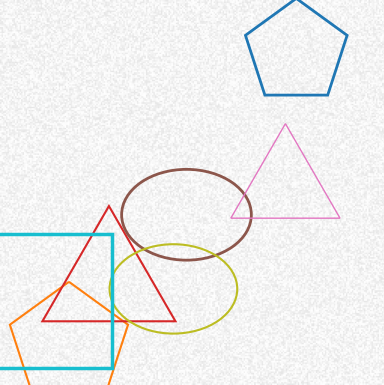[{"shape": "pentagon", "thickness": 2, "radius": 0.69, "center": [0.77, 0.865]}, {"shape": "pentagon", "thickness": 1.5, "radius": 0.81, "center": [0.179, 0.107]}, {"shape": "triangle", "thickness": 1.5, "radius": 1.0, "center": [0.283, 0.265]}, {"shape": "oval", "thickness": 2, "radius": 0.84, "center": [0.484, 0.442]}, {"shape": "triangle", "thickness": 1, "radius": 0.82, "center": [0.741, 0.515]}, {"shape": "oval", "thickness": 1.5, "radius": 0.83, "center": [0.45, 0.25]}, {"shape": "square", "thickness": 2.5, "radius": 0.87, "center": [0.116, 0.218]}]